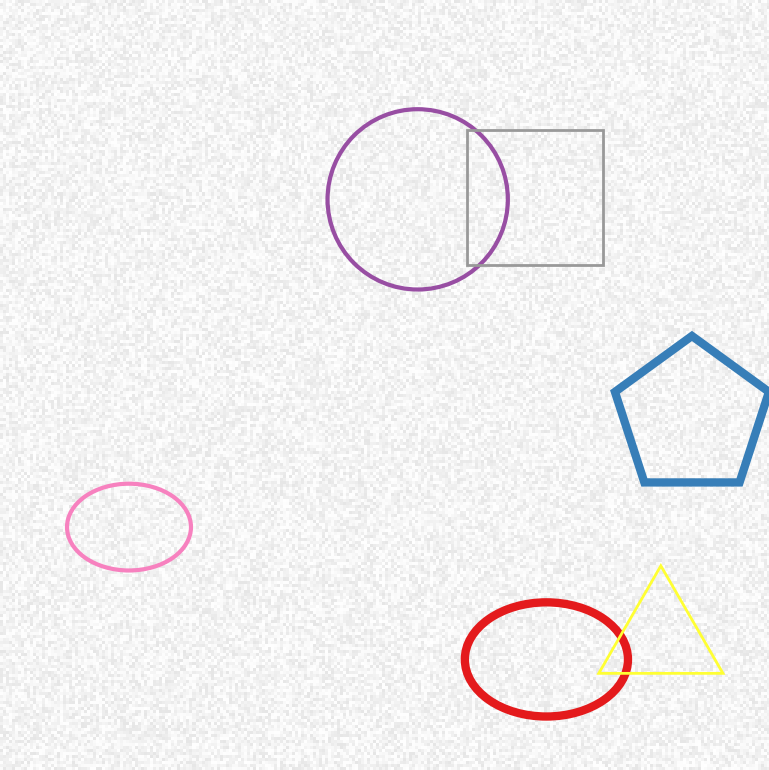[{"shape": "oval", "thickness": 3, "radius": 0.53, "center": [0.71, 0.144]}, {"shape": "pentagon", "thickness": 3, "radius": 0.53, "center": [0.899, 0.459]}, {"shape": "circle", "thickness": 1.5, "radius": 0.59, "center": [0.542, 0.741]}, {"shape": "triangle", "thickness": 1, "radius": 0.47, "center": [0.858, 0.172]}, {"shape": "oval", "thickness": 1.5, "radius": 0.4, "center": [0.168, 0.315]}, {"shape": "square", "thickness": 1, "radius": 0.44, "center": [0.695, 0.744]}]